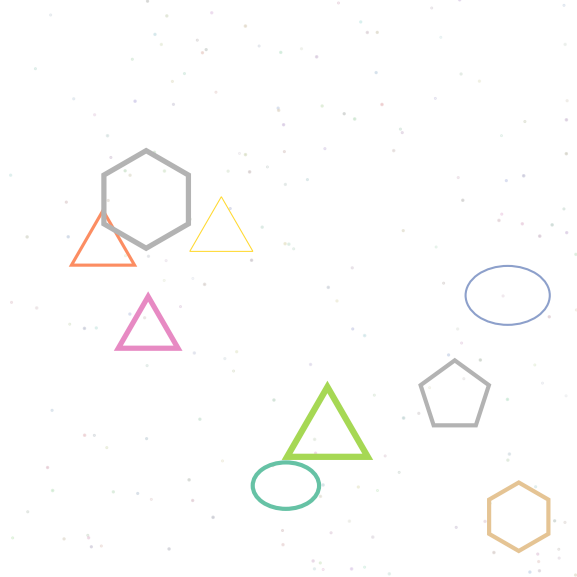[{"shape": "oval", "thickness": 2, "radius": 0.29, "center": [0.495, 0.158]}, {"shape": "triangle", "thickness": 1.5, "radius": 0.32, "center": [0.178, 0.572]}, {"shape": "oval", "thickness": 1, "radius": 0.36, "center": [0.879, 0.488]}, {"shape": "triangle", "thickness": 2.5, "radius": 0.3, "center": [0.257, 0.426]}, {"shape": "triangle", "thickness": 3, "radius": 0.4, "center": [0.567, 0.248]}, {"shape": "triangle", "thickness": 0.5, "radius": 0.32, "center": [0.383, 0.595]}, {"shape": "hexagon", "thickness": 2, "radius": 0.3, "center": [0.898, 0.104]}, {"shape": "hexagon", "thickness": 2.5, "radius": 0.42, "center": [0.253, 0.654]}, {"shape": "pentagon", "thickness": 2, "radius": 0.31, "center": [0.787, 0.313]}]